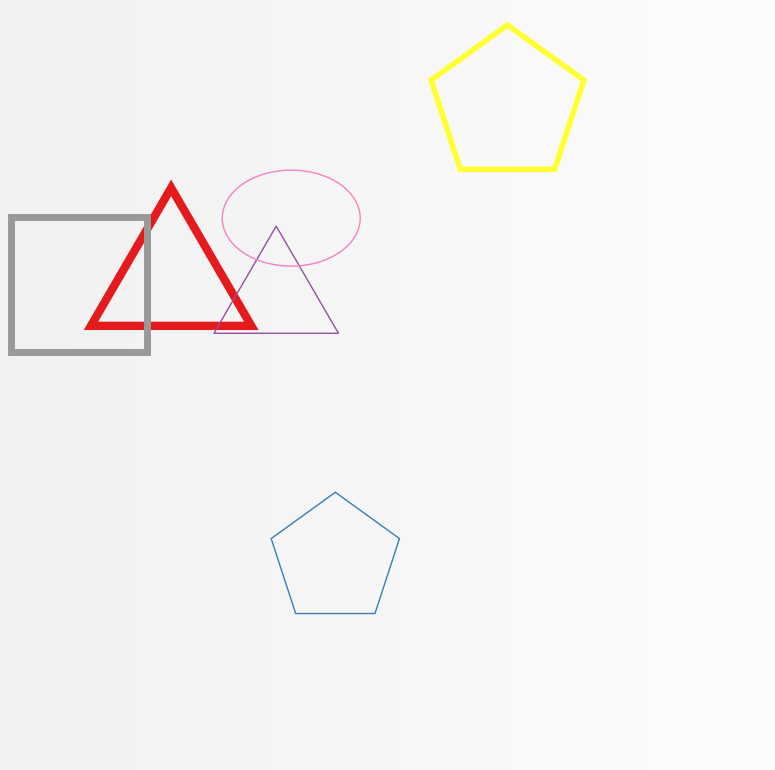[{"shape": "triangle", "thickness": 3, "radius": 0.6, "center": [0.221, 0.637]}, {"shape": "pentagon", "thickness": 0.5, "radius": 0.44, "center": [0.433, 0.274]}, {"shape": "triangle", "thickness": 0.5, "radius": 0.46, "center": [0.356, 0.614]}, {"shape": "pentagon", "thickness": 2, "radius": 0.52, "center": [0.655, 0.864]}, {"shape": "oval", "thickness": 0.5, "radius": 0.45, "center": [0.376, 0.717]}, {"shape": "square", "thickness": 2.5, "radius": 0.44, "center": [0.102, 0.63]}]